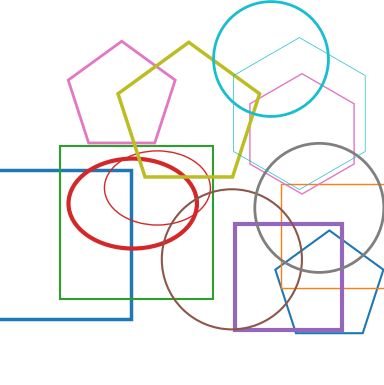[{"shape": "square", "thickness": 2.5, "radius": 0.97, "center": [0.146, 0.366]}, {"shape": "pentagon", "thickness": 1.5, "radius": 0.74, "center": [0.855, 0.254]}, {"shape": "square", "thickness": 1, "radius": 0.68, "center": [0.866, 0.386]}, {"shape": "square", "thickness": 1.5, "radius": 0.99, "center": [0.355, 0.422]}, {"shape": "oval", "thickness": 3, "radius": 0.83, "center": [0.345, 0.471]}, {"shape": "oval", "thickness": 1, "radius": 0.69, "center": [0.409, 0.512]}, {"shape": "square", "thickness": 3, "radius": 0.69, "center": [0.749, 0.281]}, {"shape": "circle", "thickness": 1.5, "radius": 0.91, "center": [0.602, 0.326]}, {"shape": "hexagon", "thickness": 1, "radius": 0.78, "center": [0.784, 0.652]}, {"shape": "pentagon", "thickness": 2, "radius": 0.73, "center": [0.316, 0.747]}, {"shape": "circle", "thickness": 2, "radius": 0.84, "center": [0.829, 0.46]}, {"shape": "pentagon", "thickness": 2.5, "radius": 0.97, "center": [0.49, 0.697]}, {"shape": "circle", "thickness": 2, "radius": 0.75, "center": [0.704, 0.847]}, {"shape": "hexagon", "thickness": 0.5, "radius": 0.99, "center": [0.778, 0.705]}]